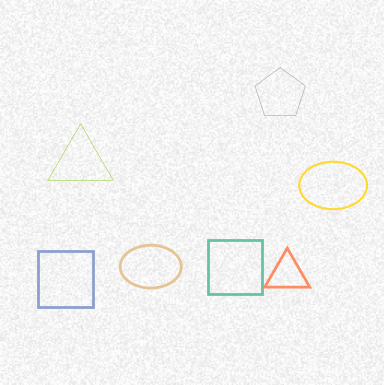[{"shape": "square", "thickness": 2, "radius": 0.35, "center": [0.61, 0.306]}, {"shape": "triangle", "thickness": 2, "radius": 0.34, "center": [0.746, 0.288]}, {"shape": "square", "thickness": 2, "radius": 0.36, "center": [0.17, 0.275]}, {"shape": "triangle", "thickness": 0.5, "radius": 0.49, "center": [0.209, 0.58]}, {"shape": "oval", "thickness": 1.5, "radius": 0.44, "center": [0.865, 0.518]}, {"shape": "oval", "thickness": 2, "radius": 0.4, "center": [0.392, 0.307]}, {"shape": "pentagon", "thickness": 0.5, "radius": 0.34, "center": [0.728, 0.755]}]